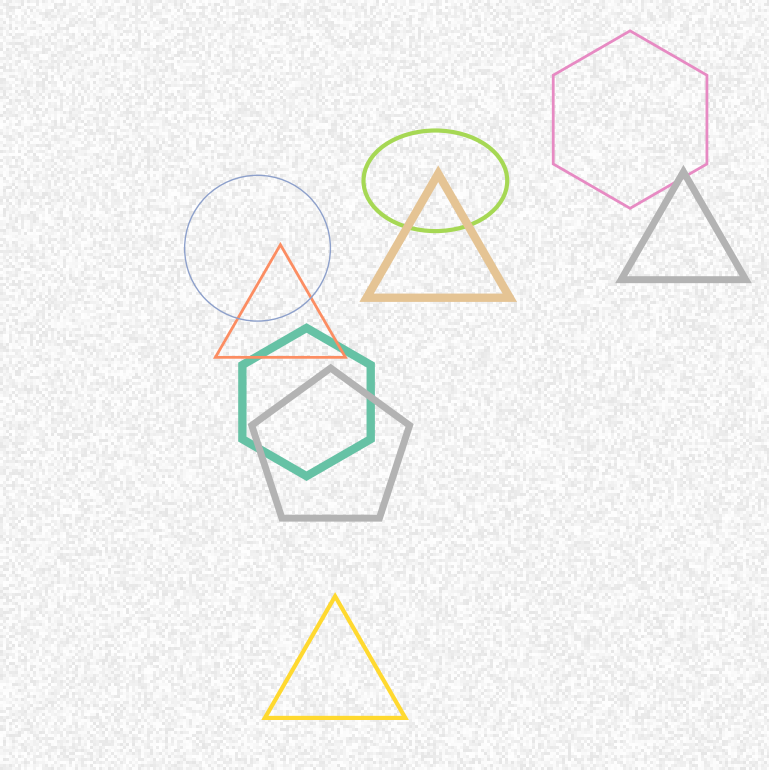[{"shape": "hexagon", "thickness": 3, "radius": 0.48, "center": [0.398, 0.478]}, {"shape": "triangle", "thickness": 1, "radius": 0.49, "center": [0.364, 0.585]}, {"shape": "circle", "thickness": 0.5, "radius": 0.47, "center": [0.334, 0.678]}, {"shape": "hexagon", "thickness": 1, "radius": 0.58, "center": [0.818, 0.845]}, {"shape": "oval", "thickness": 1.5, "radius": 0.47, "center": [0.565, 0.765]}, {"shape": "triangle", "thickness": 1.5, "radius": 0.53, "center": [0.435, 0.12]}, {"shape": "triangle", "thickness": 3, "radius": 0.54, "center": [0.569, 0.667]}, {"shape": "triangle", "thickness": 2.5, "radius": 0.47, "center": [0.888, 0.683]}, {"shape": "pentagon", "thickness": 2.5, "radius": 0.54, "center": [0.429, 0.414]}]